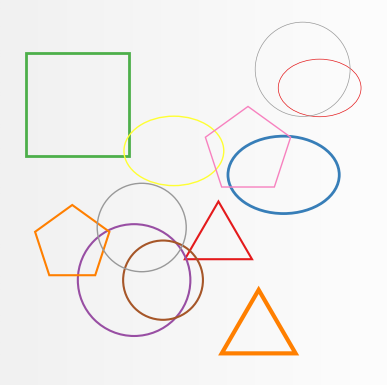[{"shape": "triangle", "thickness": 1.5, "radius": 0.5, "center": [0.564, 0.377]}, {"shape": "oval", "thickness": 0.5, "radius": 0.53, "center": [0.825, 0.772]}, {"shape": "oval", "thickness": 2, "radius": 0.72, "center": [0.732, 0.546]}, {"shape": "square", "thickness": 2, "radius": 0.66, "center": [0.199, 0.728]}, {"shape": "circle", "thickness": 1.5, "radius": 0.73, "center": [0.346, 0.273]}, {"shape": "pentagon", "thickness": 1.5, "radius": 0.5, "center": [0.186, 0.367]}, {"shape": "triangle", "thickness": 3, "radius": 0.55, "center": [0.668, 0.137]}, {"shape": "oval", "thickness": 1, "radius": 0.64, "center": [0.449, 0.608]}, {"shape": "circle", "thickness": 1.5, "radius": 0.51, "center": [0.421, 0.272]}, {"shape": "pentagon", "thickness": 1, "radius": 0.58, "center": [0.64, 0.608]}, {"shape": "circle", "thickness": 0.5, "radius": 0.61, "center": [0.781, 0.82]}, {"shape": "circle", "thickness": 1, "radius": 0.57, "center": [0.366, 0.409]}]